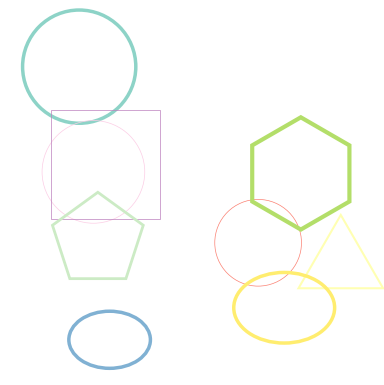[{"shape": "circle", "thickness": 2.5, "radius": 0.74, "center": [0.206, 0.827]}, {"shape": "triangle", "thickness": 1.5, "radius": 0.63, "center": [0.885, 0.315]}, {"shape": "circle", "thickness": 0.5, "radius": 0.56, "center": [0.67, 0.369]}, {"shape": "oval", "thickness": 2.5, "radius": 0.53, "center": [0.285, 0.117]}, {"shape": "hexagon", "thickness": 3, "radius": 0.73, "center": [0.781, 0.55]}, {"shape": "circle", "thickness": 0.5, "radius": 0.67, "center": [0.243, 0.554]}, {"shape": "square", "thickness": 0.5, "radius": 0.71, "center": [0.274, 0.572]}, {"shape": "pentagon", "thickness": 2, "radius": 0.62, "center": [0.254, 0.377]}, {"shape": "oval", "thickness": 2.5, "radius": 0.66, "center": [0.738, 0.201]}]